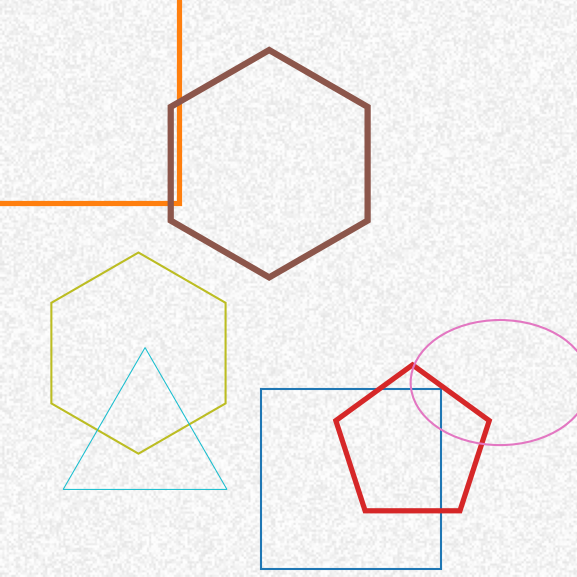[{"shape": "square", "thickness": 1, "radius": 0.78, "center": [0.608, 0.169]}, {"shape": "square", "thickness": 2.5, "radius": 0.97, "center": [0.117, 0.841]}, {"shape": "pentagon", "thickness": 2.5, "radius": 0.7, "center": [0.714, 0.228]}, {"shape": "hexagon", "thickness": 3, "radius": 0.98, "center": [0.466, 0.716]}, {"shape": "oval", "thickness": 1, "radius": 0.77, "center": [0.866, 0.337]}, {"shape": "hexagon", "thickness": 1, "radius": 0.87, "center": [0.24, 0.388]}, {"shape": "triangle", "thickness": 0.5, "radius": 0.82, "center": [0.251, 0.234]}]